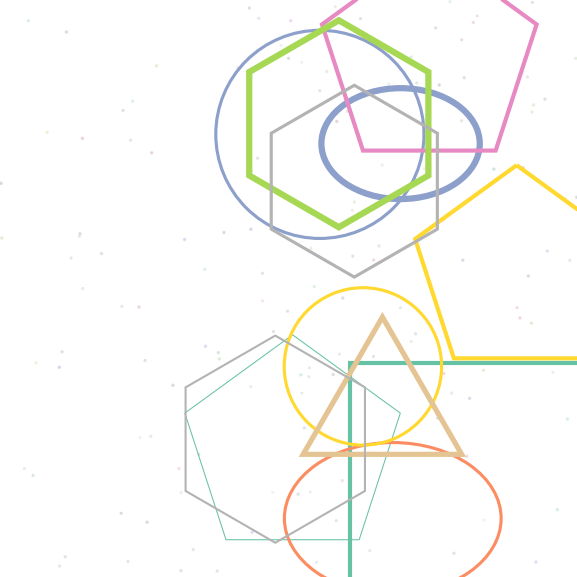[{"shape": "pentagon", "thickness": 0.5, "radius": 0.98, "center": [0.507, 0.223]}, {"shape": "square", "thickness": 2, "radius": 0.99, "center": [0.805, 0.172]}, {"shape": "oval", "thickness": 1.5, "radius": 0.94, "center": [0.68, 0.101]}, {"shape": "circle", "thickness": 1.5, "radius": 0.9, "center": [0.554, 0.766]}, {"shape": "oval", "thickness": 3, "radius": 0.69, "center": [0.694, 0.75]}, {"shape": "pentagon", "thickness": 2, "radius": 0.98, "center": [0.743, 0.896]}, {"shape": "hexagon", "thickness": 3, "radius": 0.9, "center": [0.587, 0.785]}, {"shape": "pentagon", "thickness": 2, "radius": 0.92, "center": [0.895, 0.528]}, {"shape": "circle", "thickness": 1.5, "radius": 0.68, "center": [0.628, 0.365]}, {"shape": "triangle", "thickness": 2.5, "radius": 0.79, "center": [0.662, 0.292]}, {"shape": "hexagon", "thickness": 1, "radius": 0.9, "center": [0.477, 0.239]}, {"shape": "hexagon", "thickness": 1.5, "radius": 0.83, "center": [0.614, 0.685]}]